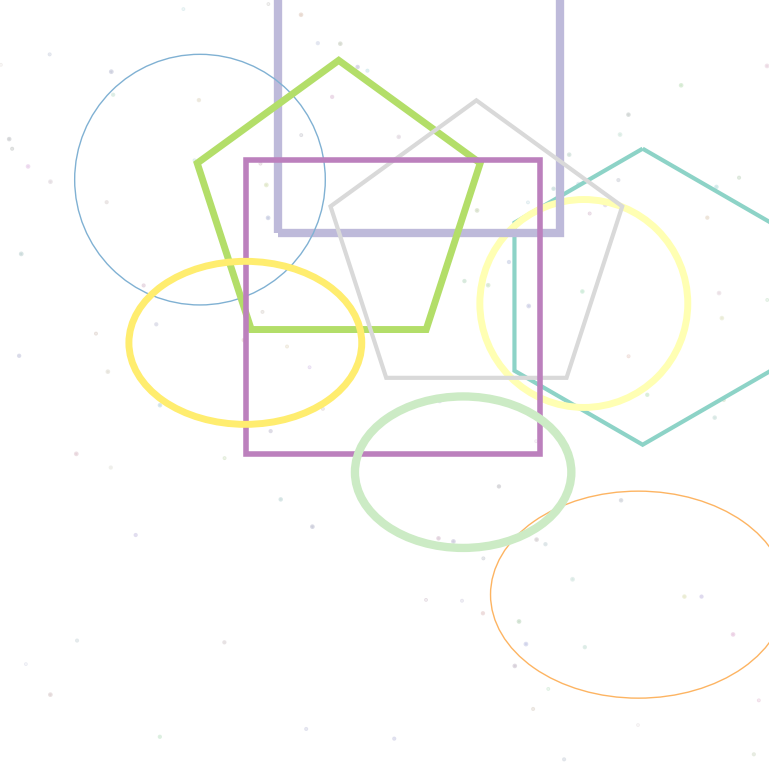[{"shape": "hexagon", "thickness": 1.5, "radius": 0.96, "center": [0.835, 0.615]}, {"shape": "circle", "thickness": 2.5, "radius": 0.68, "center": [0.758, 0.606]}, {"shape": "square", "thickness": 3, "radius": 0.91, "center": [0.544, 0.88]}, {"shape": "circle", "thickness": 0.5, "radius": 0.81, "center": [0.26, 0.767]}, {"shape": "oval", "thickness": 0.5, "radius": 0.96, "center": [0.829, 0.228]}, {"shape": "pentagon", "thickness": 2.5, "radius": 0.97, "center": [0.44, 0.728]}, {"shape": "pentagon", "thickness": 1.5, "radius": 1.0, "center": [0.619, 0.67]}, {"shape": "square", "thickness": 2, "radius": 0.95, "center": [0.511, 0.602]}, {"shape": "oval", "thickness": 3, "radius": 0.7, "center": [0.601, 0.387]}, {"shape": "oval", "thickness": 2.5, "radius": 0.76, "center": [0.319, 0.555]}]